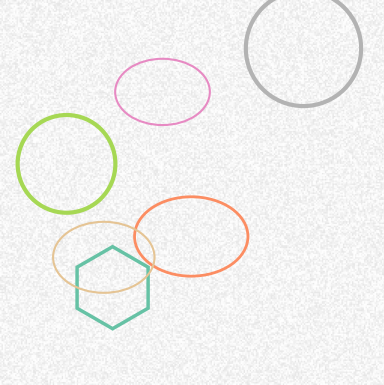[{"shape": "hexagon", "thickness": 2.5, "radius": 0.53, "center": [0.292, 0.253]}, {"shape": "oval", "thickness": 2, "radius": 0.74, "center": [0.497, 0.386]}, {"shape": "oval", "thickness": 1.5, "radius": 0.61, "center": [0.422, 0.761]}, {"shape": "circle", "thickness": 3, "radius": 0.63, "center": [0.173, 0.574]}, {"shape": "oval", "thickness": 1.5, "radius": 0.66, "center": [0.27, 0.332]}, {"shape": "circle", "thickness": 3, "radius": 0.75, "center": [0.788, 0.874]}]